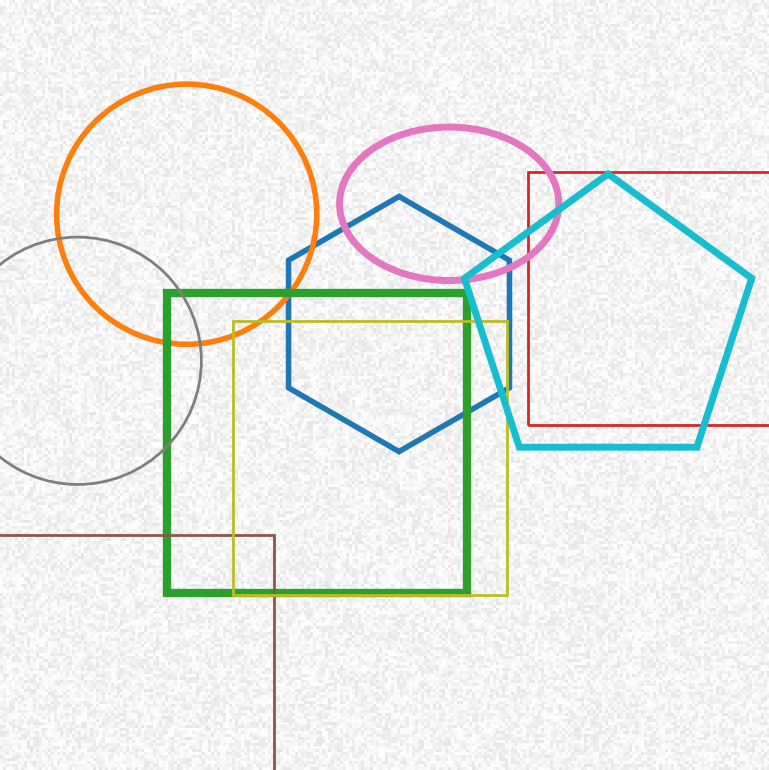[{"shape": "hexagon", "thickness": 2, "radius": 0.83, "center": [0.518, 0.579]}, {"shape": "circle", "thickness": 2, "radius": 0.84, "center": [0.242, 0.722]}, {"shape": "square", "thickness": 3, "radius": 0.97, "center": [0.412, 0.425]}, {"shape": "square", "thickness": 1, "radius": 0.82, "center": [0.849, 0.612]}, {"shape": "square", "thickness": 1, "radius": 0.96, "center": [0.164, 0.114]}, {"shape": "oval", "thickness": 2.5, "radius": 0.71, "center": [0.583, 0.735]}, {"shape": "circle", "thickness": 1, "radius": 0.8, "center": [0.101, 0.531]}, {"shape": "square", "thickness": 1, "radius": 0.89, "center": [0.48, 0.405]}, {"shape": "pentagon", "thickness": 2.5, "radius": 0.98, "center": [0.79, 0.578]}]